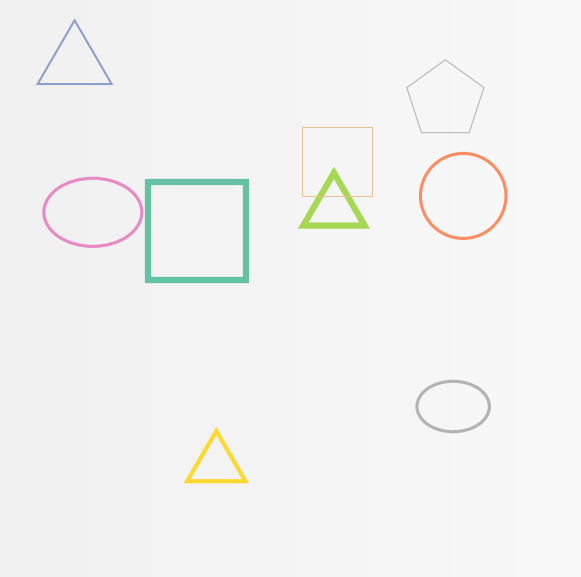[{"shape": "square", "thickness": 3, "radius": 0.42, "center": [0.339, 0.6]}, {"shape": "circle", "thickness": 1.5, "radius": 0.37, "center": [0.797, 0.66]}, {"shape": "triangle", "thickness": 1, "radius": 0.37, "center": [0.128, 0.89]}, {"shape": "oval", "thickness": 1.5, "radius": 0.42, "center": [0.16, 0.632]}, {"shape": "triangle", "thickness": 3, "radius": 0.3, "center": [0.575, 0.639]}, {"shape": "triangle", "thickness": 2, "radius": 0.29, "center": [0.372, 0.195]}, {"shape": "square", "thickness": 0.5, "radius": 0.3, "center": [0.579, 0.719]}, {"shape": "pentagon", "thickness": 0.5, "radius": 0.35, "center": [0.766, 0.826]}, {"shape": "oval", "thickness": 1.5, "radius": 0.31, "center": [0.78, 0.295]}]